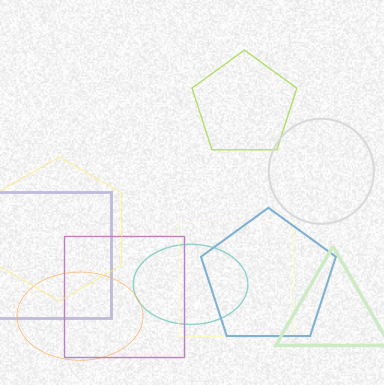[{"shape": "oval", "thickness": 1, "radius": 0.74, "center": [0.495, 0.261]}, {"shape": "square", "thickness": 0.5, "radius": 0.75, "center": [0.612, 0.276]}, {"shape": "square", "thickness": 2, "radius": 0.82, "center": [0.124, 0.338]}, {"shape": "pentagon", "thickness": 1.5, "radius": 0.92, "center": [0.697, 0.276]}, {"shape": "oval", "thickness": 0.5, "radius": 0.82, "center": [0.208, 0.179]}, {"shape": "pentagon", "thickness": 1, "radius": 0.72, "center": [0.635, 0.727]}, {"shape": "circle", "thickness": 1.5, "radius": 0.68, "center": [0.835, 0.555]}, {"shape": "square", "thickness": 1, "radius": 0.78, "center": [0.322, 0.23]}, {"shape": "triangle", "thickness": 2.5, "radius": 0.86, "center": [0.865, 0.189]}, {"shape": "hexagon", "thickness": 0.5, "radius": 0.94, "center": [0.154, 0.405]}]